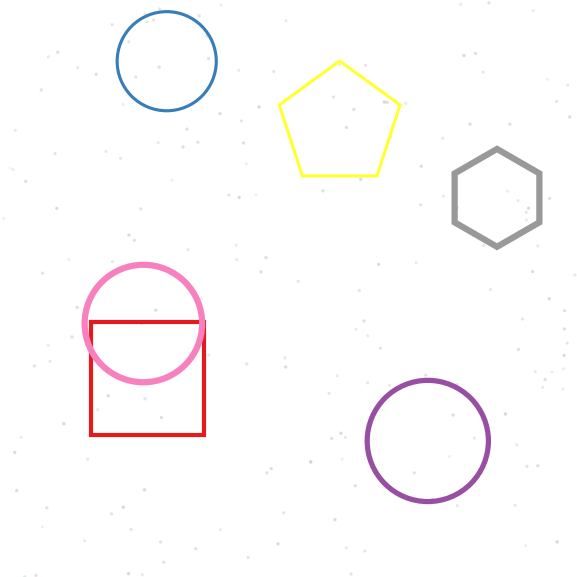[{"shape": "square", "thickness": 2, "radius": 0.49, "center": [0.255, 0.344]}, {"shape": "circle", "thickness": 1.5, "radius": 0.43, "center": [0.289, 0.893]}, {"shape": "circle", "thickness": 2.5, "radius": 0.52, "center": [0.741, 0.236]}, {"shape": "pentagon", "thickness": 1.5, "radius": 0.55, "center": [0.588, 0.784]}, {"shape": "circle", "thickness": 3, "radius": 0.51, "center": [0.248, 0.439]}, {"shape": "hexagon", "thickness": 3, "radius": 0.42, "center": [0.861, 0.656]}]